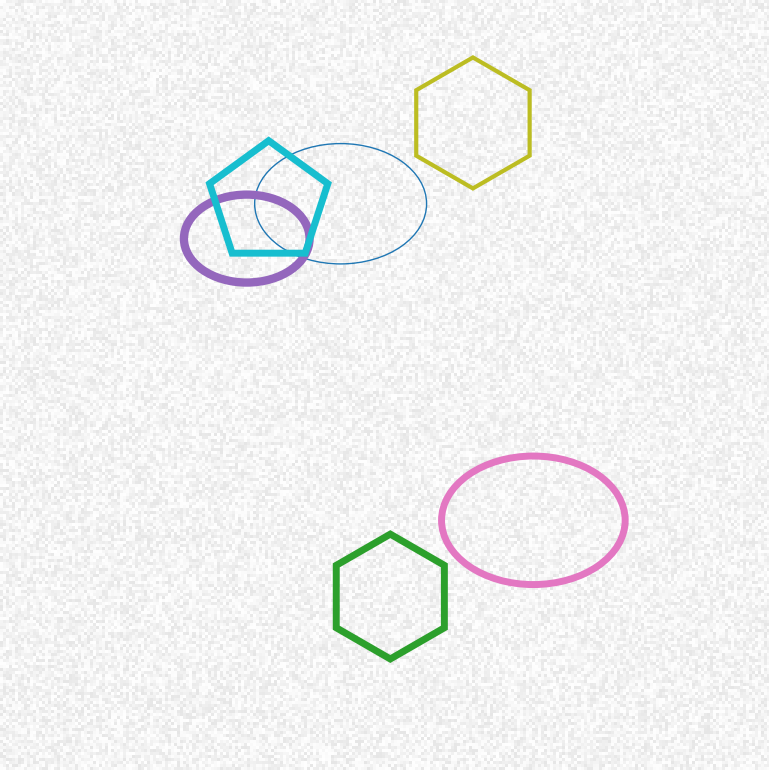[{"shape": "oval", "thickness": 0.5, "radius": 0.56, "center": [0.442, 0.735]}, {"shape": "hexagon", "thickness": 2.5, "radius": 0.41, "center": [0.507, 0.225]}, {"shape": "oval", "thickness": 3, "radius": 0.41, "center": [0.32, 0.69]}, {"shape": "oval", "thickness": 2.5, "radius": 0.6, "center": [0.693, 0.324]}, {"shape": "hexagon", "thickness": 1.5, "radius": 0.43, "center": [0.614, 0.84]}, {"shape": "pentagon", "thickness": 2.5, "radius": 0.4, "center": [0.349, 0.737]}]